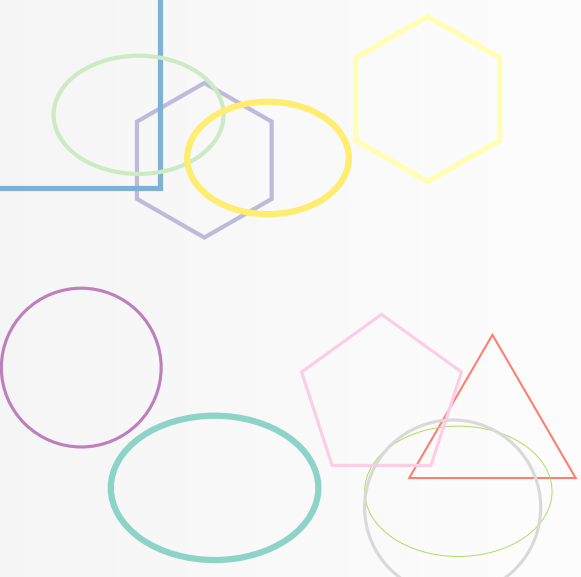[{"shape": "oval", "thickness": 3, "radius": 0.89, "center": [0.369, 0.154]}, {"shape": "hexagon", "thickness": 2.5, "radius": 0.72, "center": [0.736, 0.828]}, {"shape": "hexagon", "thickness": 2, "radius": 0.67, "center": [0.352, 0.722]}, {"shape": "triangle", "thickness": 1, "radius": 0.83, "center": [0.847, 0.254]}, {"shape": "square", "thickness": 2.5, "radius": 0.85, "center": [0.105, 0.844]}, {"shape": "oval", "thickness": 0.5, "radius": 0.81, "center": [0.789, 0.148]}, {"shape": "pentagon", "thickness": 1.5, "radius": 0.72, "center": [0.656, 0.31]}, {"shape": "circle", "thickness": 1.5, "radius": 0.76, "center": [0.779, 0.12]}, {"shape": "circle", "thickness": 1.5, "radius": 0.69, "center": [0.14, 0.363]}, {"shape": "oval", "thickness": 2, "radius": 0.73, "center": [0.238, 0.8]}, {"shape": "oval", "thickness": 3, "radius": 0.7, "center": [0.461, 0.726]}]